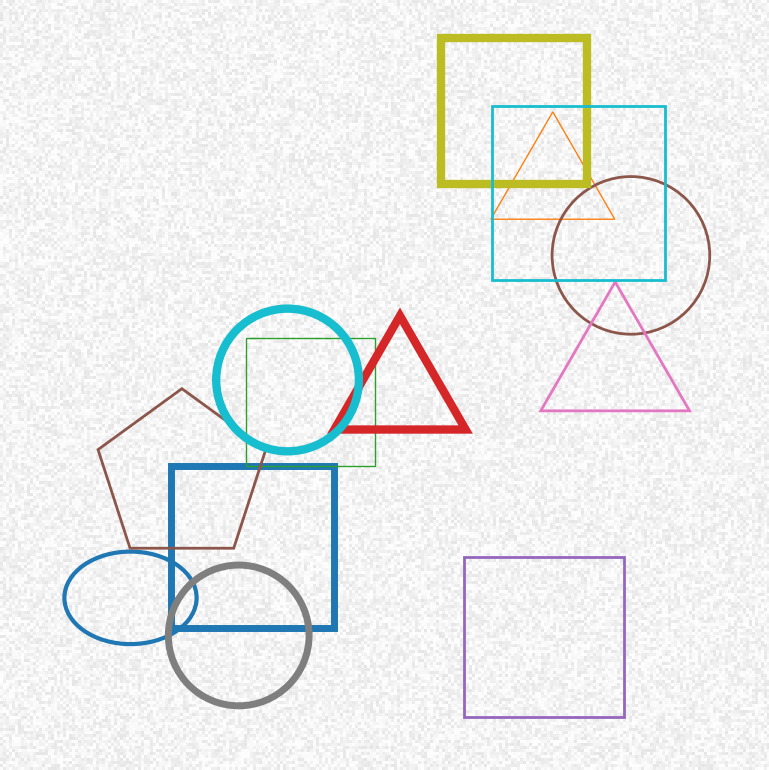[{"shape": "oval", "thickness": 1.5, "radius": 0.43, "center": [0.169, 0.224]}, {"shape": "square", "thickness": 2.5, "radius": 0.53, "center": [0.328, 0.29]}, {"shape": "triangle", "thickness": 0.5, "radius": 0.46, "center": [0.718, 0.762]}, {"shape": "square", "thickness": 0.5, "radius": 0.42, "center": [0.403, 0.478]}, {"shape": "triangle", "thickness": 3, "radius": 0.49, "center": [0.519, 0.491]}, {"shape": "square", "thickness": 1, "radius": 0.52, "center": [0.707, 0.173]}, {"shape": "circle", "thickness": 1, "radius": 0.51, "center": [0.819, 0.668]}, {"shape": "pentagon", "thickness": 1, "radius": 0.57, "center": [0.236, 0.381]}, {"shape": "triangle", "thickness": 1, "radius": 0.56, "center": [0.799, 0.522]}, {"shape": "circle", "thickness": 2.5, "radius": 0.46, "center": [0.31, 0.175]}, {"shape": "square", "thickness": 3, "radius": 0.47, "center": [0.668, 0.856]}, {"shape": "square", "thickness": 1, "radius": 0.56, "center": [0.751, 0.749]}, {"shape": "circle", "thickness": 3, "radius": 0.46, "center": [0.373, 0.507]}]